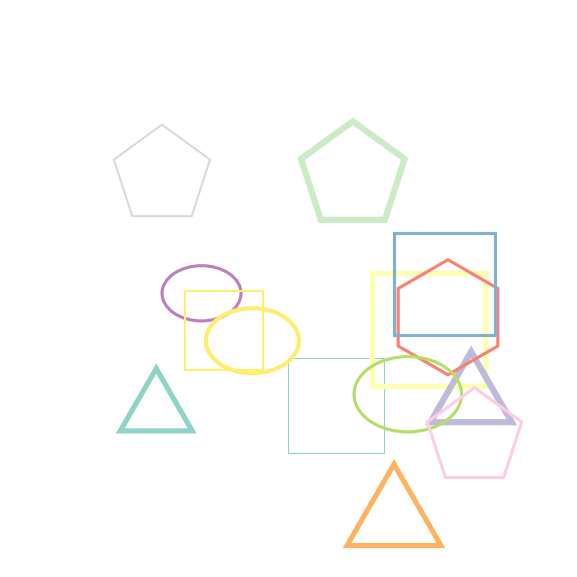[{"shape": "triangle", "thickness": 2.5, "radius": 0.36, "center": [0.271, 0.289]}, {"shape": "square", "thickness": 0.5, "radius": 0.41, "center": [0.582, 0.297]}, {"shape": "square", "thickness": 2.5, "radius": 0.49, "center": [0.742, 0.429]}, {"shape": "triangle", "thickness": 3, "radius": 0.41, "center": [0.816, 0.309]}, {"shape": "hexagon", "thickness": 1.5, "radius": 0.5, "center": [0.776, 0.45]}, {"shape": "square", "thickness": 1.5, "radius": 0.44, "center": [0.77, 0.507]}, {"shape": "triangle", "thickness": 2.5, "radius": 0.47, "center": [0.682, 0.101]}, {"shape": "oval", "thickness": 1.5, "radius": 0.47, "center": [0.706, 0.316]}, {"shape": "pentagon", "thickness": 1.5, "radius": 0.43, "center": [0.822, 0.242]}, {"shape": "pentagon", "thickness": 1, "radius": 0.44, "center": [0.28, 0.696]}, {"shape": "oval", "thickness": 1.5, "radius": 0.34, "center": [0.349, 0.491]}, {"shape": "pentagon", "thickness": 3, "radius": 0.47, "center": [0.611, 0.695]}, {"shape": "square", "thickness": 1, "radius": 0.34, "center": [0.387, 0.427]}, {"shape": "oval", "thickness": 2, "radius": 0.4, "center": [0.437, 0.409]}]